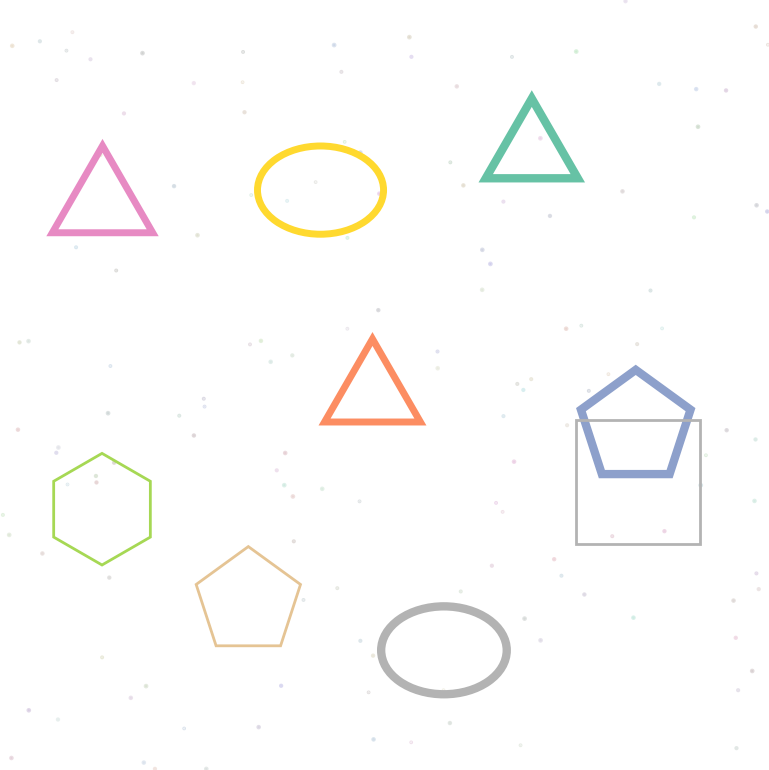[{"shape": "triangle", "thickness": 3, "radius": 0.35, "center": [0.691, 0.803]}, {"shape": "triangle", "thickness": 2.5, "radius": 0.36, "center": [0.484, 0.488]}, {"shape": "pentagon", "thickness": 3, "radius": 0.37, "center": [0.826, 0.445]}, {"shape": "triangle", "thickness": 2.5, "radius": 0.38, "center": [0.133, 0.735]}, {"shape": "hexagon", "thickness": 1, "radius": 0.36, "center": [0.132, 0.339]}, {"shape": "oval", "thickness": 2.5, "radius": 0.41, "center": [0.416, 0.753]}, {"shape": "pentagon", "thickness": 1, "radius": 0.36, "center": [0.323, 0.219]}, {"shape": "oval", "thickness": 3, "radius": 0.41, "center": [0.577, 0.155]}, {"shape": "square", "thickness": 1, "radius": 0.4, "center": [0.828, 0.374]}]